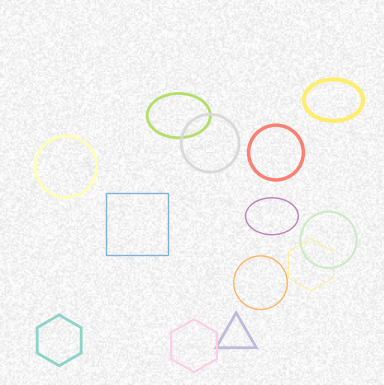[{"shape": "hexagon", "thickness": 2, "radius": 0.33, "center": [0.154, 0.116]}, {"shape": "circle", "thickness": 2, "radius": 0.4, "center": [0.172, 0.567]}, {"shape": "triangle", "thickness": 2, "radius": 0.3, "center": [0.613, 0.127]}, {"shape": "circle", "thickness": 2.5, "radius": 0.36, "center": [0.717, 0.604]}, {"shape": "square", "thickness": 1, "radius": 0.4, "center": [0.356, 0.419]}, {"shape": "circle", "thickness": 1, "radius": 0.35, "center": [0.677, 0.266]}, {"shape": "oval", "thickness": 2, "radius": 0.41, "center": [0.464, 0.7]}, {"shape": "hexagon", "thickness": 1.5, "radius": 0.34, "center": [0.504, 0.102]}, {"shape": "circle", "thickness": 2, "radius": 0.38, "center": [0.546, 0.628]}, {"shape": "oval", "thickness": 1, "radius": 0.34, "center": [0.706, 0.438]}, {"shape": "circle", "thickness": 1.5, "radius": 0.37, "center": [0.853, 0.377]}, {"shape": "oval", "thickness": 3, "radius": 0.38, "center": [0.866, 0.74]}, {"shape": "hexagon", "thickness": 0.5, "radius": 0.34, "center": [0.807, 0.312]}]